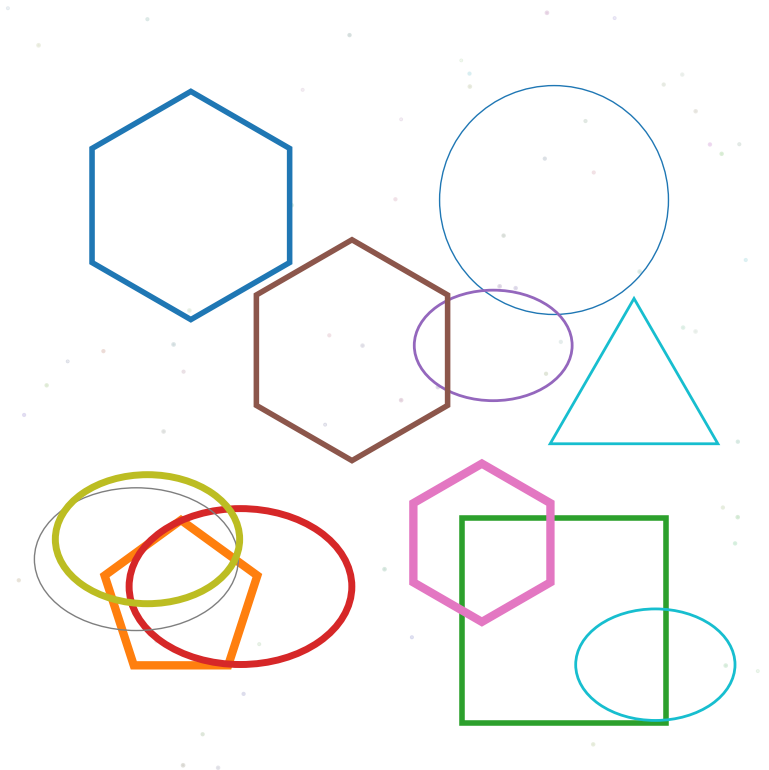[{"shape": "circle", "thickness": 0.5, "radius": 0.74, "center": [0.72, 0.74]}, {"shape": "hexagon", "thickness": 2, "radius": 0.74, "center": [0.248, 0.733]}, {"shape": "pentagon", "thickness": 3, "radius": 0.52, "center": [0.235, 0.22]}, {"shape": "square", "thickness": 2, "radius": 0.66, "center": [0.733, 0.194]}, {"shape": "oval", "thickness": 2.5, "radius": 0.72, "center": [0.312, 0.238]}, {"shape": "oval", "thickness": 1, "radius": 0.51, "center": [0.641, 0.551]}, {"shape": "hexagon", "thickness": 2, "radius": 0.72, "center": [0.457, 0.545]}, {"shape": "hexagon", "thickness": 3, "radius": 0.51, "center": [0.626, 0.295]}, {"shape": "oval", "thickness": 0.5, "radius": 0.66, "center": [0.177, 0.274]}, {"shape": "oval", "thickness": 2.5, "radius": 0.6, "center": [0.192, 0.3]}, {"shape": "triangle", "thickness": 1, "radius": 0.63, "center": [0.823, 0.487]}, {"shape": "oval", "thickness": 1, "radius": 0.52, "center": [0.851, 0.137]}]